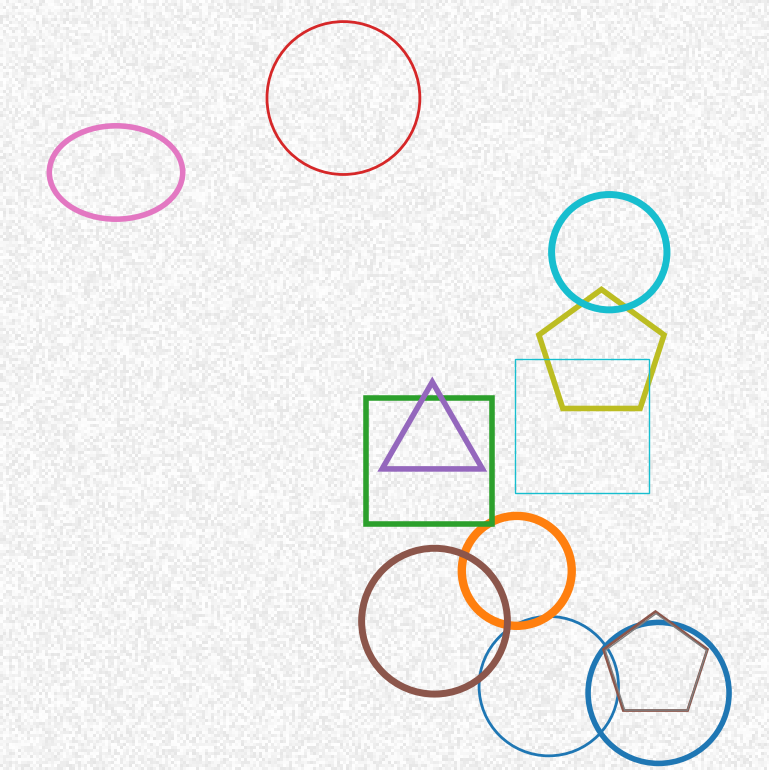[{"shape": "circle", "thickness": 2, "radius": 0.46, "center": [0.855, 0.1]}, {"shape": "circle", "thickness": 1, "radius": 0.45, "center": [0.713, 0.109]}, {"shape": "circle", "thickness": 3, "radius": 0.36, "center": [0.671, 0.259]}, {"shape": "square", "thickness": 2, "radius": 0.41, "center": [0.557, 0.401]}, {"shape": "circle", "thickness": 1, "radius": 0.5, "center": [0.446, 0.873]}, {"shape": "triangle", "thickness": 2, "radius": 0.38, "center": [0.561, 0.429]}, {"shape": "pentagon", "thickness": 1, "radius": 0.35, "center": [0.851, 0.135]}, {"shape": "circle", "thickness": 2.5, "radius": 0.47, "center": [0.564, 0.193]}, {"shape": "oval", "thickness": 2, "radius": 0.43, "center": [0.151, 0.776]}, {"shape": "pentagon", "thickness": 0.5, "radius": 0.35, "center": [0.852, 0.134]}, {"shape": "pentagon", "thickness": 2, "radius": 0.43, "center": [0.781, 0.539]}, {"shape": "circle", "thickness": 2.5, "radius": 0.37, "center": [0.791, 0.672]}, {"shape": "square", "thickness": 0.5, "radius": 0.44, "center": [0.756, 0.446]}]